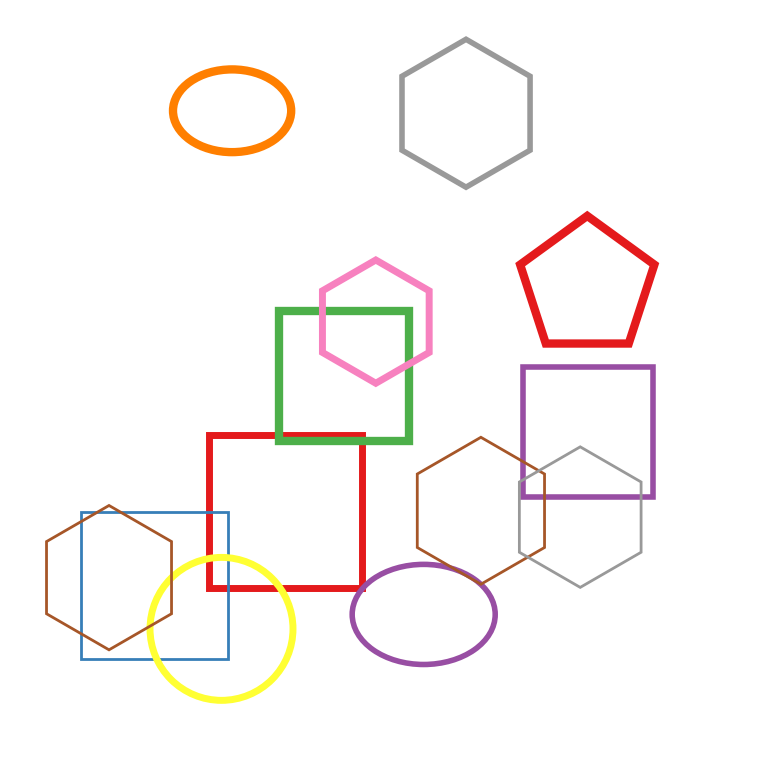[{"shape": "square", "thickness": 2.5, "radius": 0.5, "center": [0.371, 0.336]}, {"shape": "pentagon", "thickness": 3, "radius": 0.46, "center": [0.763, 0.628]}, {"shape": "square", "thickness": 1, "radius": 0.48, "center": [0.201, 0.24]}, {"shape": "square", "thickness": 3, "radius": 0.42, "center": [0.447, 0.512]}, {"shape": "oval", "thickness": 2, "radius": 0.46, "center": [0.55, 0.202]}, {"shape": "square", "thickness": 2, "radius": 0.42, "center": [0.764, 0.439]}, {"shape": "oval", "thickness": 3, "radius": 0.38, "center": [0.301, 0.856]}, {"shape": "circle", "thickness": 2.5, "radius": 0.46, "center": [0.288, 0.183]}, {"shape": "hexagon", "thickness": 1, "radius": 0.47, "center": [0.142, 0.25]}, {"shape": "hexagon", "thickness": 1, "radius": 0.48, "center": [0.625, 0.337]}, {"shape": "hexagon", "thickness": 2.5, "radius": 0.4, "center": [0.488, 0.582]}, {"shape": "hexagon", "thickness": 2, "radius": 0.48, "center": [0.605, 0.853]}, {"shape": "hexagon", "thickness": 1, "radius": 0.46, "center": [0.754, 0.328]}]